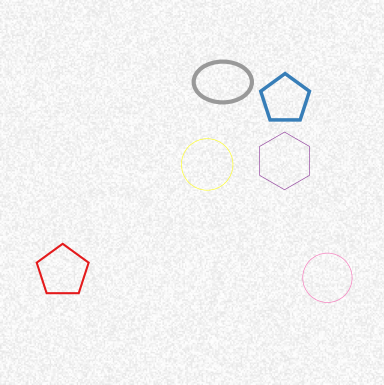[{"shape": "pentagon", "thickness": 1.5, "radius": 0.35, "center": [0.163, 0.296]}, {"shape": "pentagon", "thickness": 2.5, "radius": 0.33, "center": [0.741, 0.742]}, {"shape": "hexagon", "thickness": 0.5, "radius": 0.37, "center": [0.739, 0.582]}, {"shape": "circle", "thickness": 0.5, "radius": 0.33, "center": [0.538, 0.573]}, {"shape": "circle", "thickness": 0.5, "radius": 0.32, "center": [0.85, 0.278]}, {"shape": "oval", "thickness": 3, "radius": 0.38, "center": [0.579, 0.787]}]